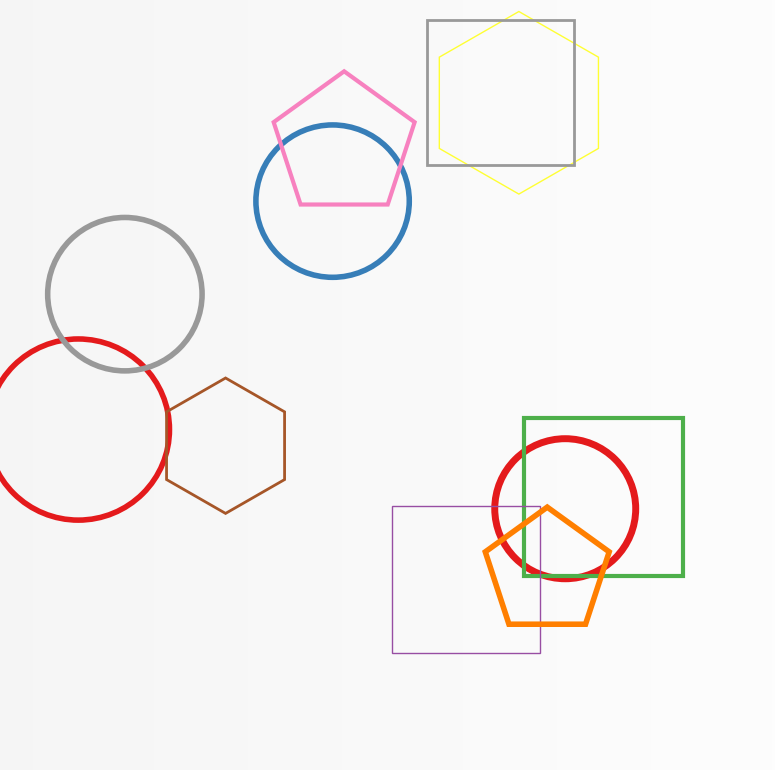[{"shape": "circle", "thickness": 2.5, "radius": 0.45, "center": [0.729, 0.339]}, {"shape": "circle", "thickness": 2, "radius": 0.59, "center": [0.101, 0.442]}, {"shape": "circle", "thickness": 2, "radius": 0.49, "center": [0.429, 0.739]}, {"shape": "square", "thickness": 1.5, "radius": 0.51, "center": [0.779, 0.355]}, {"shape": "square", "thickness": 0.5, "radius": 0.48, "center": [0.602, 0.247]}, {"shape": "pentagon", "thickness": 2, "radius": 0.42, "center": [0.706, 0.257]}, {"shape": "hexagon", "thickness": 0.5, "radius": 0.59, "center": [0.67, 0.867]}, {"shape": "hexagon", "thickness": 1, "radius": 0.44, "center": [0.291, 0.421]}, {"shape": "pentagon", "thickness": 1.5, "radius": 0.48, "center": [0.444, 0.812]}, {"shape": "square", "thickness": 1, "radius": 0.47, "center": [0.645, 0.88]}, {"shape": "circle", "thickness": 2, "radius": 0.5, "center": [0.161, 0.618]}]